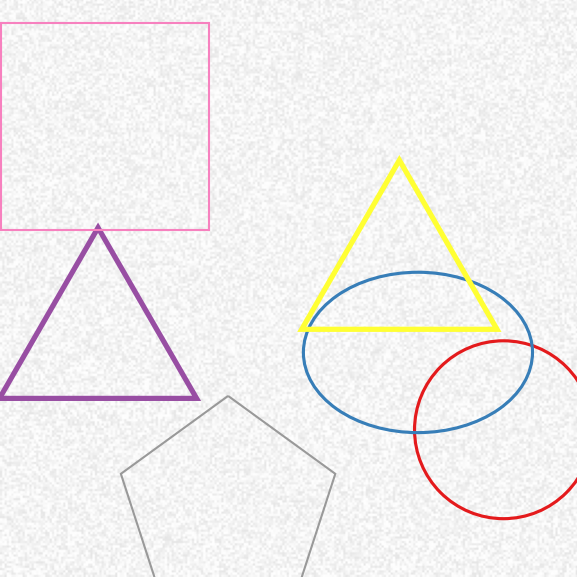[{"shape": "circle", "thickness": 1.5, "radius": 0.77, "center": [0.872, 0.255]}, {"shape": "oval", "thickness": 1.5, "radius": 0.99, "center": [0.724, 0.389]}, {"shape": "triangle", "thickness": 2.5, "radius": 0.99, "center": [0.17, 0.408]}, {"shape": "triangle", "thickness": 2.5, "radius": 0.98, "center": [0.692, 0.527]}, {"shape": "square", "thickness": 1, "radius": 0.9, "center": [0.182, 0.78]}, {"shape": "pentagon", "thickness": 1, "radius": 0.98, "center": [0.395, 0.118]}]